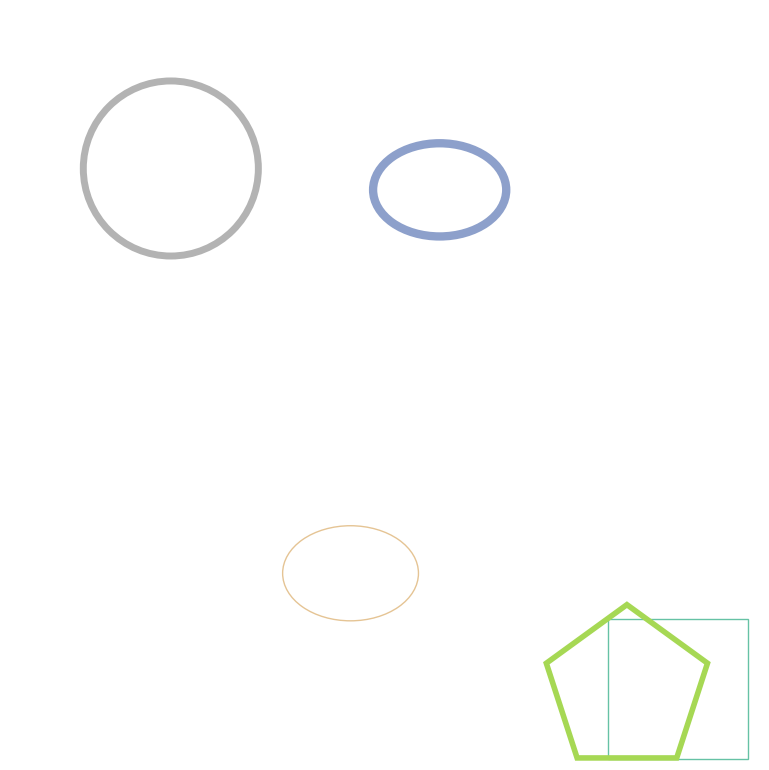[{"shape": "square", "thickness": 0.5, "radius": 0.45, "center": [0.881, 0.106]}, {"shape": "oval", "thickness": 3, "radius": 0.43, "center": [0.571, 0.753]}, {"shape": "pentagon", "thickness": 2, "radius": 0.55, "center": [0.814, 0.105]}, {"shape": "oval", "thickness": 0.5, "radius": 0.44, "center": [0.455, 0.255]}, {"shape": "circle", "thickness": 2.5, "radius": 0.57, "center": [0.222, 0.781]}]